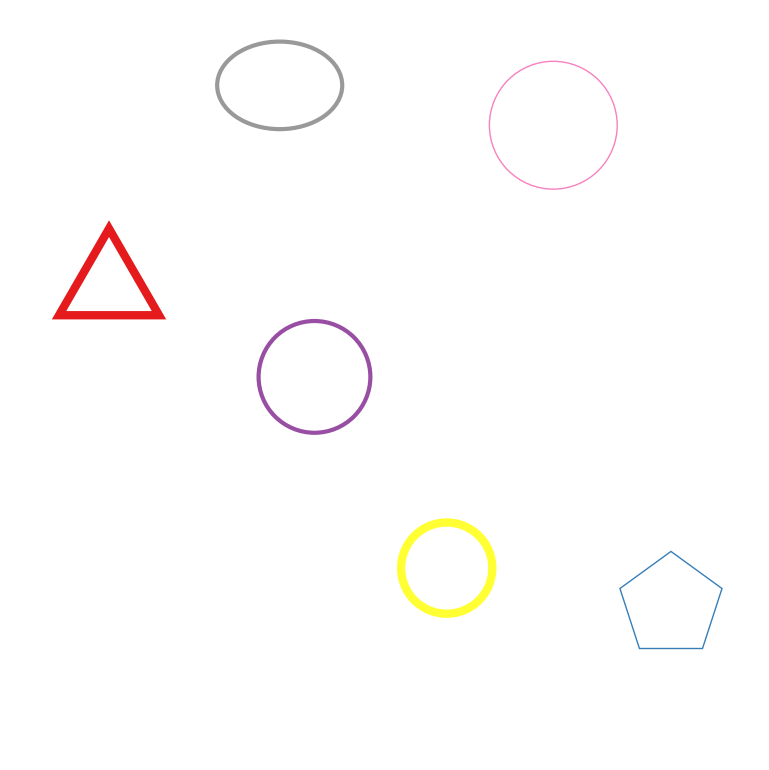[{"shape": "triangle", "thickness": 3, "radius": 0.37, "center": [0.142, 0.628]}, {"shape": "pentagon", "thickness": 0.5, "radius": 0.35, "center": [0.871, 0.214]}, {"shape": "circle", "thickness": 1.5, "radius": 0.36, "center": [0.408, 0.511]}, {"shape": "circle", "thickness": 3, "radius": 0.3, "center": [0.58, 0.262]}, {"shape": "circle", "thickness": 0.5, "radius": 0.41, "center": [0.719, 0.837]}, {"shape": "oval", "thickness": 1.5, "radius": 0.41, "center": [0.363, 0.889]}]